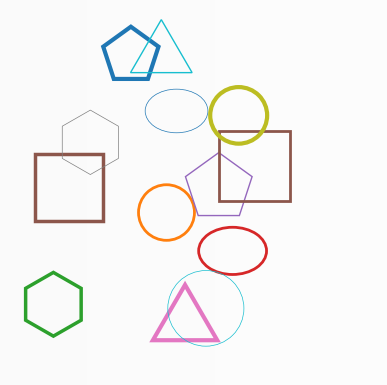[{"shape": "pentagon", "thickness": 3, "radius": 0.37, "center": [0.338, 0.856]}, {"shape": "oval", "thickness": 0.5, "radius": 0.4, "center": [0.456, 0.712]}, {"shape": "circle", "thickness": 2, "radius": 0.36, "center": [0.43, 0.448]}, {"shape": "hexagon", "thickness": 2.5, "radius": 0.41, "center": [0.138, 0.21]}, {"shape": "oval", "thickness": 2, "radius": 0.44, "center": [0.6, 0.348]}, {"shape": "pentagon", "thickness": 1, "radius": 0.45, "center": [0.565, 0.513]}, {"shape": "square", "thickness": 2.5, "radius": 0.44, "center": [0.179, 0.513]}, {"shape": "square", "thickness": 2, "radius": 0.45, "center": [0.657, 0.569]}, {"shape": "triangle", "thickness": 3, "radius": 0.48, "center": [0.478, 0.164]}, {"shape": "hexagon", "thickness": 0.5, "radius": 0.42, "center": [0.233, 0.63]}, {"shape": "circle", "thickness": 3, "radius": 0.37, "center": [0.616, 0.7]}, {"shape": "triangle", "thickness": 1, "radius": 0.46, "center": [0.416, 0.857]}, {"shape": "circle", "thickness": 0.5, "radius": 0.49, "center": [0.531, 0.199]}]